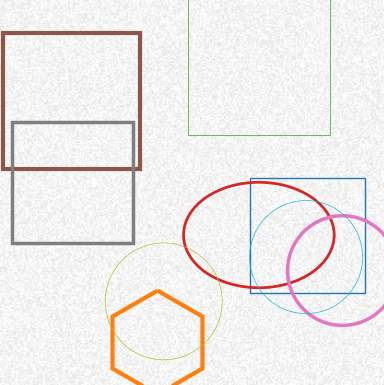[{"shape": "square", "thickness": 1, "radius": 0.75, "center": [0.799, 0.389]}, {"shape": "hexagon", "thickness": 3, "radius": 0.67, "center": [0.409, 0.11]}, {"shape": "square", "thickness": 0.5, "radius": 0.92, "center": [0.673, 0.835]}, {"shape": "oval", "thickness": 2, "radius": 0.98, "center": [0.672, 0.39]}, {"shape": "square", "thickness": 3, "radius": 0.88, "center": [0.186, 0.737]}, {"shape": "circle", "thickness": 2.5, "radius": 0.71, "center": [0.889, 0.297]}, {"shape": "square", "thickness": 2.5, "radius": 0.79, "center": [0.189, 0.527]}, {"shape": "circle", "thickness": 0.5, "radius": 0.76, "center": [0.425, 0.217]}, {"shape": "circle", "thickness": 0.5, "radius": 0.73, "center": [0.795, 0.332]}]